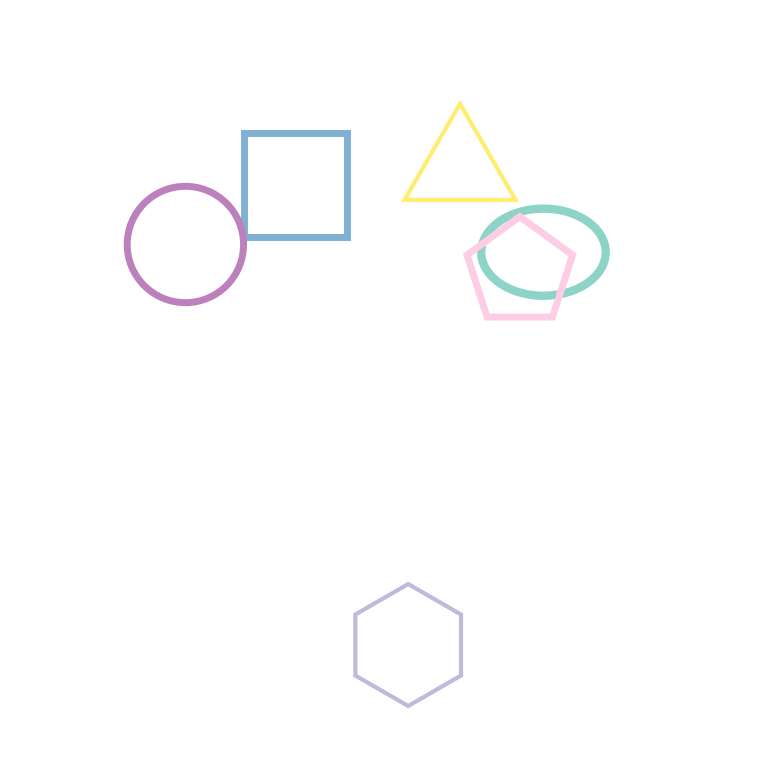[{"shape": "oval", "thickness": 3, "radius": 0.4, "center": [0.706, 0.672]}, {"shape": "hexagon", "thickness": 1.5, "radius": 0.4, "center": [0.53, 0.162]}, {"shape": "square", "thickness": 2.5, "radius": 0.34, "center": [0.384, 0.76]}, {"shape": "pentagon", "thickness": 2.5, "radius": 0.36, "center": [0.675, 0.647]}, {"shape": "circle", "thickness": 2.5, "radius": 0.38, "center": [0.241, 0.682]}, {"shape": "triangle", "thickness": 1.5, "radius": 0.42, "center": [0.597, 0.782]}]